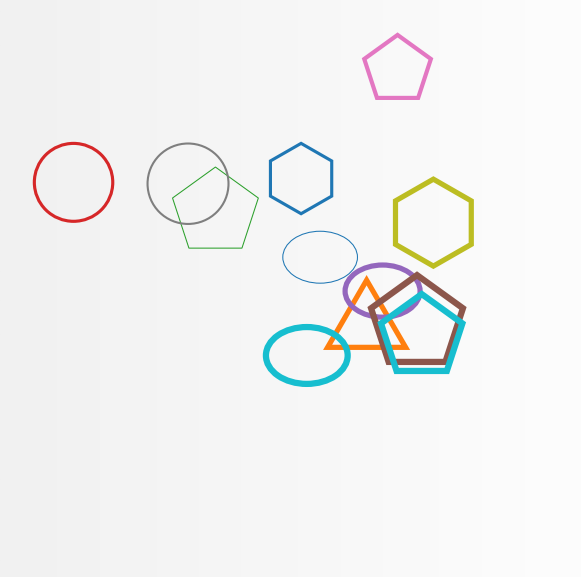[{"shape": "hexagon", "thickness": 1.5, "radius": 0.3, "center": [0.518, 0.69]}, {"shape": "oval", "thickness": 0.5, "radius": 0.32, "center": [0.551, 0.554]}, {"shape": "triangle", "thickness": 2.5, "radius": 0.39, "center": [0.631, 0.436]}, {"shape": "pentagon", "thickness": 0.5, "radius": 0.39, "center": [0.371, 0.632]}, {"shape": "circle", "thickness": 1.5, "radius": 0.34, "center": [0.127, 0.683]}, {"shape": "oval", "thickness": 2.5, "radius": 0.32, "center": [0.658, 0.495]}, {"shape": "pentagon", "thickness": 3, "radius": 0.42, "center": [0.717, 0.44]}, {"shape": "pentagon", "thickness": 2, "radius": 0.3, "center": [0.684, 0.878]}, {"shape": "circle", "thickness": 1, "radius": 0.35, "center": [0.323, 0.681]}, {"shape": "hexagon", "thickness": 2.5, "radius": 0.38, "center": [0.746, 0.614]}, {"shape": "pentagon", "thickness": 3, "radius": 0.37, "center": [0.726, 0.416]}, {"shape": "oval", "thickness": 3, "radius": 0.35, "center": [0.528, 0.384]}]